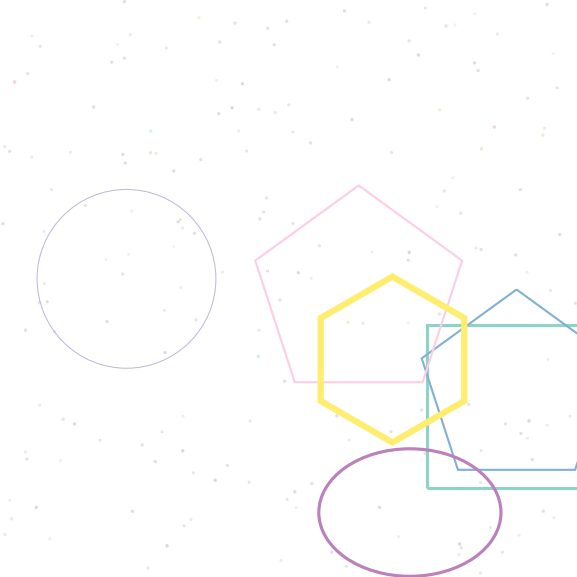[{"shape": "square", "thickness": 1.5, "radius": 0.71, "center": [0.881, 0.295]}, {"shape": "circle", "thickness": 0.5, "radius": 0.77, "center": [0.219, 0.516]}, {"shape": "pentagon", "thickness": 1, "radius": 0.86, "center": [0.894, 0.325]}, {"shape": "pentagon", "thickness": 1, "radius": 0.94, "center": [0.621, 0.49]}, {"shape": "oval", "thickness": 1.5, "radius": 0.79, "center": [0.71, 0.112]}, {"shape": "hexagon", "thickness": 3, "radius": 0.72, "center": [0.68, 0.377]}]